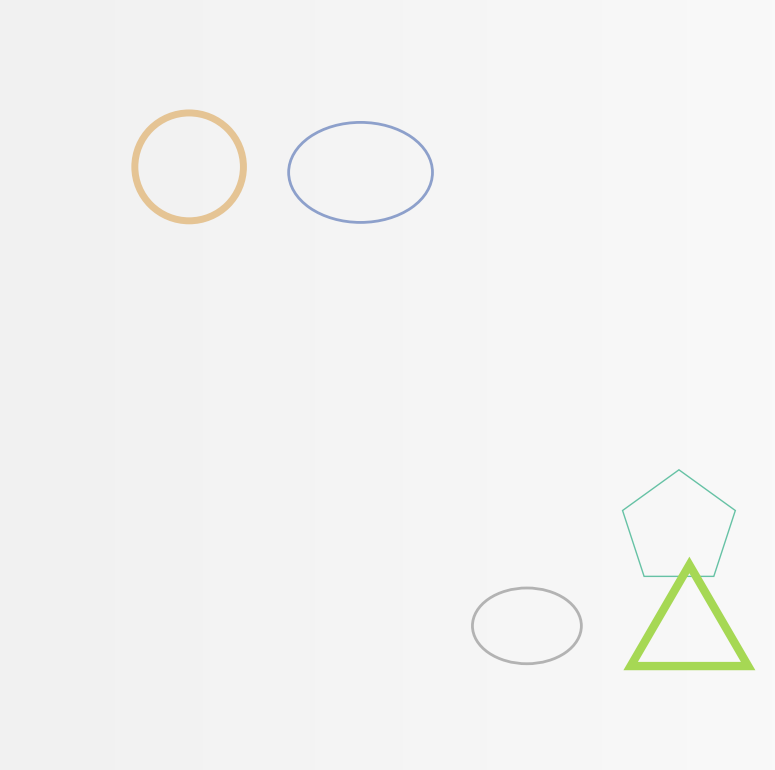[{"shape": "pentagon", "thickness": 0.5, "radius": 0.38, "center": [0.876, 0.313]}, {"shape": "oval", "thickness": 1, "radius": 0.46, "center": [0.465, 0.776]}, {"shape": "triangle", "thickness": 3, "radius": 0.44, "center": [0.89, 0.179]}, {"shape": "circle", "thickness": 2.5, "radius": 0.35, "center": [0.244, 0.783]}, {"shape": "oval", "thickness": 1, "radius": 0.35, "center": [0.68, 0.187]}]